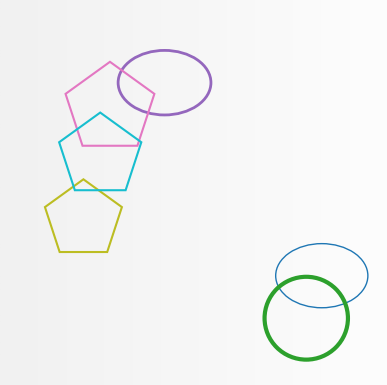[{"shape": "oval", "thickness": 1, "radius": 0.59, "center": [0.83, 0.284]}, {"shape": "circle", "thickness": 3, "radius": 0.54, "center": [0.79, 0.173]}, {"shape": "oval", "thickness": 2, "radius": 0.6, "center": [0.425, 0.785]}, {"shape": "pentagon", "thickness": 1.5, "radius": 0.6, "center": [0.284, 0.719]}, {"shape": "pentagon", "thickness": 1.5, "radius": 0.52, "center": [0.215, 0.43]}, {"shape": "pentagon", "thickness": 1.5, "radius": 0.56, "center": [0.259, 0.596]}]